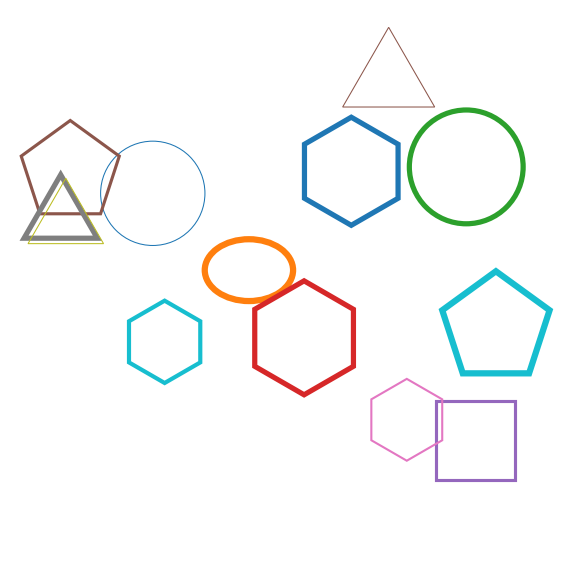[{"shape": "circle", "thickness": 0.5, "radius": 0.45, "center": [0.265, 0.664]}, {"shape": "hexagon", "thickness": 2.5, "radius": 0.47, "center": [0.608, 0.703]}, {"shape": "oval", "thickness": 3, "radius": 0.38, "center": [0.431, 0.531]}, {"shape": "circle", "thickness": 2.5, "radius": 0.49, "center": [0.807, 0.71]}, {"shape": "hexagon", "thickness": 2.5, "radius": 0.49, "center": [0.527, 0.414]}, {"shape": "square", "thickness": 1.5, "radius": 0.34, "center": [0.823, 0.237]}, {"shape": "pentagon", "thickness": 1.5, "radius": 0.45, "center": [0.122, 0.701]}, {"shape": "triangle", "thickness": 0.5, "radius": 0.46, "center": [0.673, 0.86]}, {"shape": "hexagon", "thickness": 1, "radius": 0.35, "center": [0.704, 0.272]}, {"shape": "triangle", "thickness": 2.5, "radius": 0.37, "center": [0.105, 0.623]}, {"shape": "triangle", "thickness": 0.5, "radius": 0.38, "center": [0.114, 0.615]}, {"shape": "hexagon", "thickness": 2, "radius": 0.36, "center": [0.285, 0.407]}, {"shape": "pentagon", "thickness": 3, "radius": 0.49, "center": [0.859, 0.432]}]